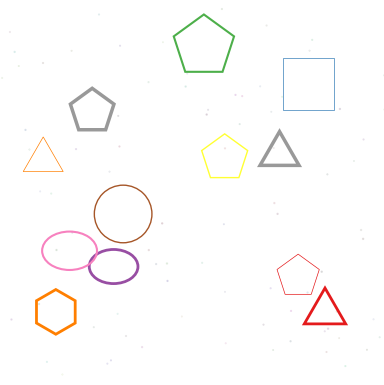[{"shape": "triangle", "thickness": 2, "radius": 0.31, "center": [0.844, 0.19]}, {"shape": "pentagon", "thickness": 0.5, "radius": 0.29, "center": [0.774, 0.282]}, {"shape": "square", "thickness": 0.5, "radius": 0.34, "center": [0.801, 0.781]}, {"shape": "pentagon", "thickness": 1.5, "radius": 0.41, "center": [0.53, 0.88]}, {"shape": "oval", "thickness": 2, "radius": 0.32, "center": [0.295, 0.308]}, {"shape": "triangle", "thickness": 0.5, "radius": 0.3, "center": [0.112, 0.584]}, {"shape": "hexagon", "thickness": 2, "radius": 0.29, "center": [0.145, 0.19]}, {"shape": "pentagon", "thickness": 1, "radius": 0.31, "center": [0.584, 0.589]}, {"shape": "circle", "thickness": 1, "radius": 0.37, "center": [0.32, 0.444]}, {"shape": "oval", "thickness": 1.5, "radius": 0.36, "center": [0.181, 0.349]}, {"shape": "pentagon", "thickness": 2.5, "radius": 0.3, "center": [0.239, 0.711]}, {"shape": "triangle", "thickness": 2.5, "radius": 0.29, "center": [0.726, 0.6]}]